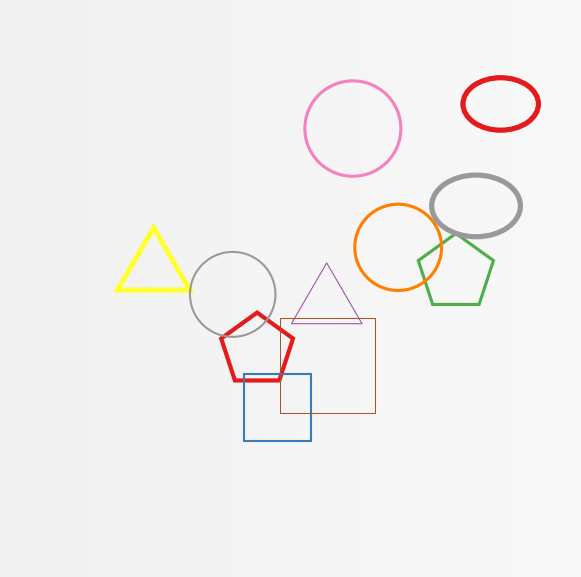[{"shape": "pentagon", "thickness": 2, "radius": 0.32, "center": [0.442, 0.393]}, {"shape": "oval", "thickness": 2.5, "radius": 0.32, "center": [0.861, 0.819]}, {"shape": "square", "thickness": 1, "radius": 0.29, "center": [0.477, 0.294]}, {"shape": "pentagon", "thickness": 1.5, "radius": 0.34, "center": [0.784, 0.527]}, {"shape": "triangle", "thickness": 0.5, "radius": 0.35, "center": [0.562, 0.474]}, {"shape": "circle", "thickness": 1.5, "radius": 0.37, "center": [0.685, 0.571]}, {"shape": "triangle", "thickness": 2.5, "radius": 0.36, "center": [0.264, 0.533]}, {"shape": "square", "thickness": 0.5, "radius": 0.41, "center": [0.563, 0.366]}, {"shape": "circle", "thickness": 1.5, "radius": 0.41, "center": [0.607, 0.777]}, {"shape": "circle", "thickness": 1, "radius": 0.37, "center": [0.4, 0.489]}, {"shape": "oval", "thickness": 2.5, "radius": 0.38, "center": [0.819, 0.643]}]